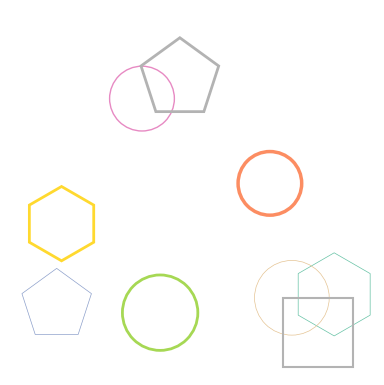[{"shape": "hexagon", "thickness": 0.5, "radius": 0.54, "center": [0.868, 0.235]}, {"shape": "circle", "thickness": 2.5, "radius": 0.41, "center": [0.701, 0.524]}, {"shape": "pentagon", "thickness": 0.5, "radius": 0.47, "center": [0.147, 0.208]}, {"shape": "circle", "thickness": 1, "radius": 0.42, "center": [0.369, 0.744]}, {"shape": "circle", "thickness": 2, "radius": 0.49, "center": [0.416, 0.188]}, {"shape": "hexagon", "thickness": 2, "radius": 0.48, "center": [0.16, 0.419]}, {"shape": "circle", "thickness": 0.5, "radius": 0.48, "center": [0.758, 0.227]}, {"shape": "pentagon", "thickness": 2, "radius": 0.53, "center": [0.467, 0.796]}, {"shape": "square", "thickness": 1.5, "radius": 0.45, "center": [0.826, 0.137]}]